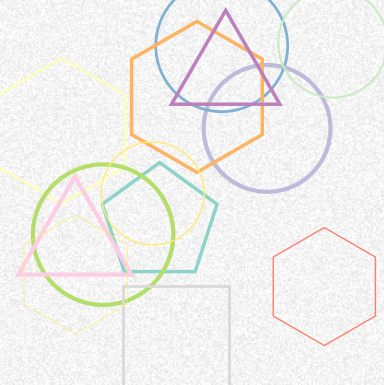[{"shape": "pentagon", "thickness": 2.5, "radius": 0.78, "center": [0.415, 0.421]}, {"shape": "hexagon", "thickness": 1.5, "radius": 0.94, "center": [0.161, 0.66]}, {"shape": "circle", "thickness": 3, "radius": 0.82, "center": [0.694, 0.666]}, {"shape": "hexagon", "thickness": 1, "radius": 0.77, "center": [0.842, 0.256]}, {"shape": "circle", "thickness": 2, "radius": 0.86, "center": [0.576, 0.881]}, {"shape": "hexagon", "thickness": 2.5, "radius": 0.98, "center": [0.512, 0.748]}, {"shape": "circle", "thickness": 3, "radius": 0.91, "center": [0.268, 0.391]}, {"shape": "triangle", "thickness": 3, "radius": 0.85, "center": [0.194, 0.372]}, {"shape": "square", "thickness": 2, "radius": 0.69, "center": [0.457, 0.12]}, {"shape": "triangle", "thickness": 2.5, "radius": 0.81, "center": [0.586, 0.811]}, {"shape": "circle", "thickness": 1.5, "radius": 0.71, "center": [0.864, 0.888]}, {"shape": "hexagon", "thickness": 0.5, "radius": 0.77, "center": [0.196, 0.287]}, {"shape": "circle", "thickness": 1, "radius": 0.67, "center": [0.397, 0.497]}]